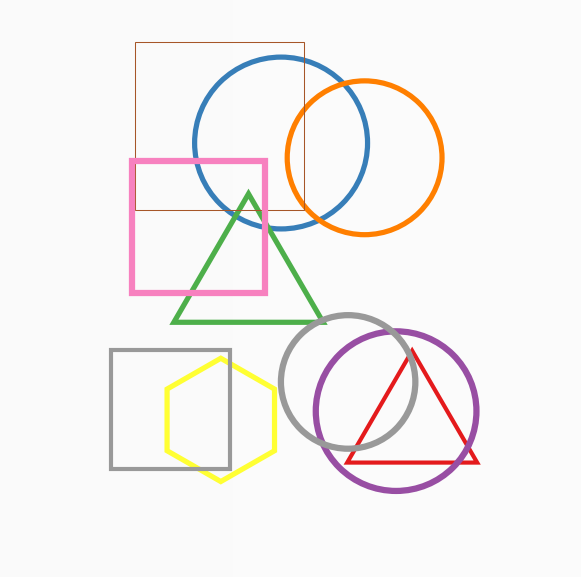[{"shape": "triangle", "thickness": 2, "radius": 0.65, "center": [0.709, 0.263]}, {"shape": "circle", "thickness": 2.5, "radius": 0.74, "center": [0.484, 0.751]}, {"shape": "triangle", "thickness": 2.5, "radius": 0.74, "center": [0.428, 0.515]}, {"shape": "circle", "thickness": 3, "radius": 0.69, "center": [0.681, 0.287]}, {"shape": "circle", "thickness": 2.5, "radius": 0.67, "center": [0.627, 0.726]}, {"shape": "hexagon", "thickness": 2.5, "radius": 0.53, "center": [0.38, 0.272]}, {"shape": "square", "thickness": 0.5, "radius": 0.73, "center": [0.378, 0.781]}, {"shape": "square", "thickness": 3, "radius": 0.57, "center": [0.342, 0.606]}, {"shape": "square", "thickness": 2, "radius": 0.51, "center": [0.293, 0.29]}, {"shape": "circle", "thickness": 3, "radius": 0.58, "center": [0.599, 0.338]}]